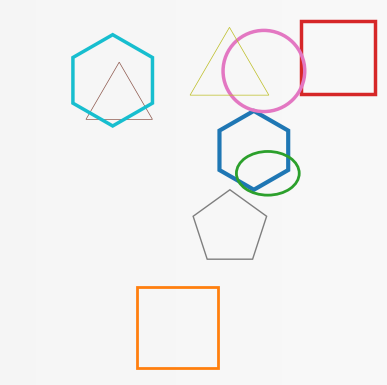[{"shape": "hexagon", "thickness": 3, "radius": 0.51, "center": [0.655, 0.61]}, {"shape": "square", "thickness": 2, "radius": 0.52, "center": [0.459, 0.149]}, {"shape": "oval", "thickness": 2, "radius": 0.41, "center": [0.691, 0.55]}, {"shape": "square", "thickness": 2.5, "radius": 0.48, "center": [0.873, 0.85]}, {"shape": "triangle", "thickness": 0.5, "radius": 0.5, "center": [0.308, 0.739]}, {"shape": "circle", "thickness": 2.5, "radius": 0.53, "center": [0.681, 0.816]}, {"shape": "pentagon", "thickness": 1, "radius": 0.5, "center": [0.593, 0.407]}, {"shape": "triangle", "thickness": 0.5, "radius": 0.59, "center": [0.592, 0.812]}, {"shape": "hexagon", "thickness": 2.5, "radius": 0.59, "center": [0.291, 0.791]}]